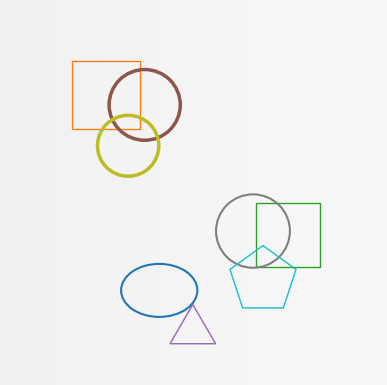[{"shape": "oval", "thickness": 1.5, "radius": 0.49, "center": [0.411, 0.246]}, {"shape": "square", "thickness": 1, "radius": 0.44, "center": [0.273, 0.753]}, {"shape": "square", "thickness": 1, "radius": 0.41, "center": [0.743, 0.39]}, {"shape": "triangle", "thickness": 1, "radius": 0.34, "center": [0.498, 0.141]}, {"shape": "circle", "thickness": 2.5, "radius": 0.46, "center": [0.373, 0.728]}, {"shape": "circle", "thickness": 1.5, "radius": 0.48, "center": [0.653, 0.4]}, {"shape": "circle", "thickness": 2.5, "radius": 0.4, "center": [0.331, 0.621]}, {"shape": "pentagon", "thickness": 1, "radius": 0.45, "center": [0.679, 0.273]}]